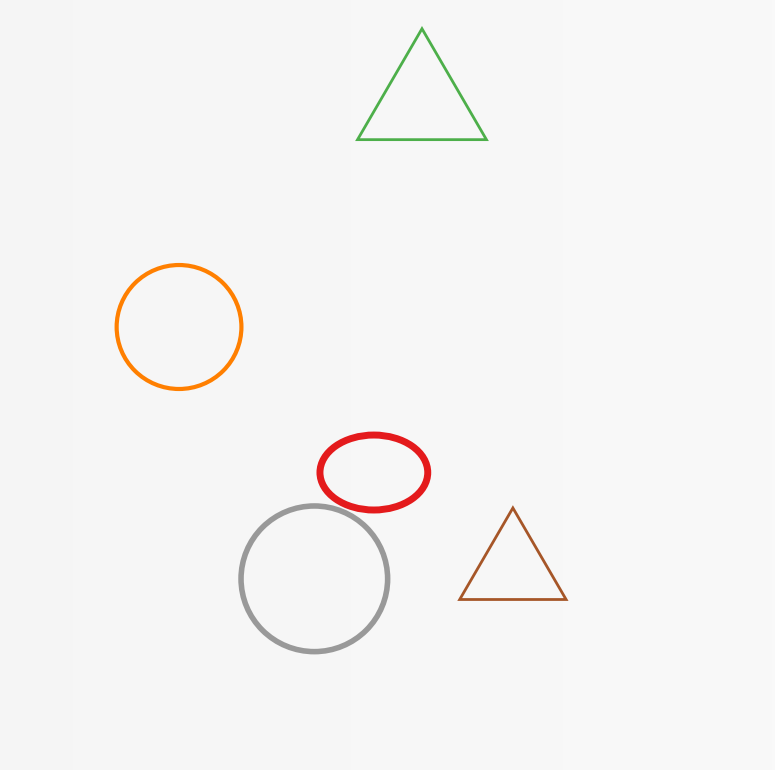[{"shape": "oval", "thickness": 2.5, "radius": 0.35, "center": [0.482, 0.386]}, {"shape": "triangle", "thickness": 1, "radius": 0.48, "center": [0.544, 0.867]}, {"shape": "circle", "thickness": 1.5, "radius": 0.4, "center": [0.231, 0.575]}, {"shape": "triangle", "thickness": 1, "radius": 0.4, "center": [0.662, 0.261]}, {"shape": "circle", "thickness": 2, "radius": 0.47, "center": [0.406, 0.248]}]